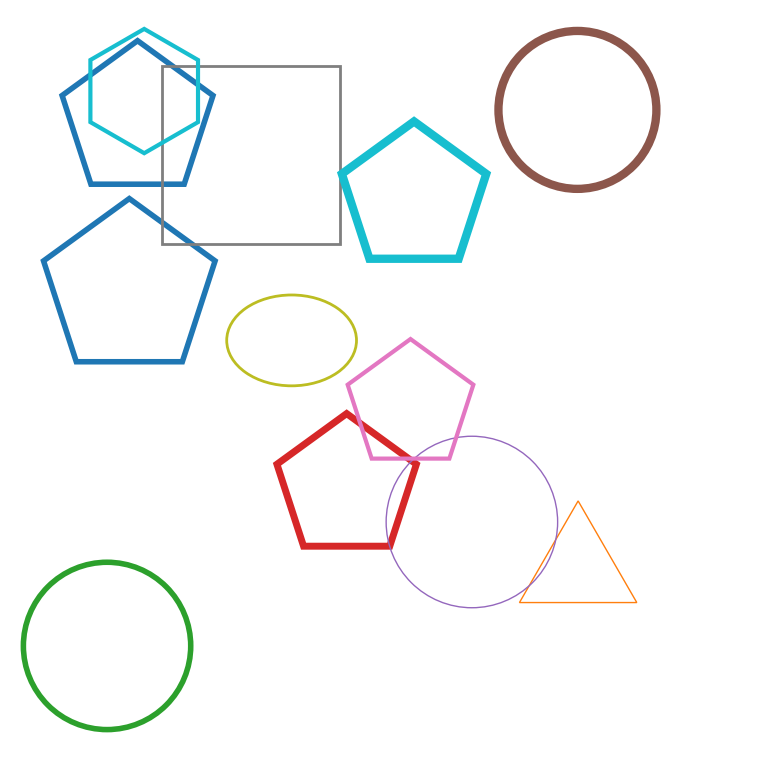[{"shape": "pentagon", "thickness": 2, "radius": 0.52, "center": [0.179, 0.844]}, {"shape": "pentagon", "thickness": 2, "radius": 0.59, "center": [0.168, 0.625]}, {"shape": "triangle", "thickness": 0.5, "radius": 0.44, "center": [0.751, 0.261]}, {"shape": "circle", "thickness": 2, "radius": 0.54, "center": [0.139, 0.161]}, {"shape": "pentagon", "thickness": 2.5, "radius": 0.48, "center": [0.45, 0.368]}, {"shape": "circle", "thickness": 0.5, "radius": 0.56, "center": [0.613, 0.322]}, {"shape": "circle", "thickness": 3, "radius": 0.51, "center": [0.75, 0.857]}, {"shape": "pentagon", "thickness": 1.5, "radius": 0.43, "center": [0.533, 0.474]}, {"shape": "square", "thickness": 1, "radius": 0.58, "center": [0.326, 0.799]}, {"shape": "oval", "thickness": 1, "radius": 0.42, "center": [0.379, 0.558]}, {"shape": "hexagon", "thickness": 1.5, "radius": 0.4, "center": [0.187, 0.882]}, {"shape": "pentagon", "thickness": 3, "radius": 0.49, "center": [0.538, 0.744]}]